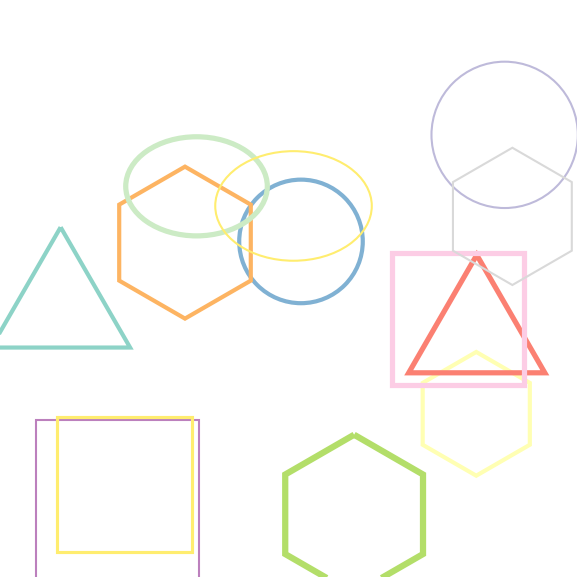[{"shape": "triangle", "thickness": 2, "radius": 0.69, "center": [0.105, 0.467]}, {"shape": "hexagon", "thickness": 2, "radius": 0.54, "center": [0.825, 0.283]}, {"shape": "circle", "thickness": 1, "radius": 0.63, "center": [0.874, 0.766]}, {"shape": "triangle", "thickness": 2.5, "radius": 0.68, "center": [0.826, 0.422]}, {"shape": "circle", "thickness": 2, "radius": 0.53, "center": [0.521, 0.581]}, {"shape": "hexagon", "thickness": 2, "radius": 0.66, "center": [0.32, 0.579]}, {"shape": "hexagon", "thickness": 3, "radius": 0.69, "center": [0.613, 0.109]}, {"shape": "square", "thickness": 2.5, "radius": 0.57, "center": [0.793, 0.447]}, {"shape": "hexagon", "thickness": 1, "radius": 0.59, "center": [0.887, 0.624]}, {"shape": "square", "thickness": 1, "radius": 0.71, "center": [0.203, 0.13]}, {"shape": "oval", "thickness": 2.5, "radius": 0.61, "center": [0.34, 0.676]}, {"shape": "square", "thickness": 1.5, "radius": 0.58, "center": [0.215, 0.16]}, {"shape": "oval", "thickness": 1, "radius": 0.68, "center": [0.508, 0.643]}]